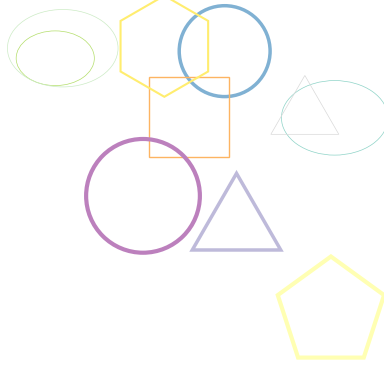[{"shape": "oval", "thickness": 0.5, "radius": 0.69, "center": [0.869, 0.694]}, {"shape": "pentagon", "thickness": 3, "radius": 0.73, "center": [0.86, 0.189]}, {"shape": "triangle", "thickness": 2.5, "radius": 0.66, "center": [0.614, 0.417]}, {"shape": "circle", "thickness": 2.5, "radius": 0.59, "center": [0.584, 0.867]}, {"shape": "square", "thickness": 1, "radius": 0.52, "center": [0.49, 0.696]}, {"shape": "oval", "thickness": 0.5, "radius": 0.51, "center": [0.144, 0.849]}, {"shape": "triangle", "thickness": 0.5, "radius": 0.51, "center": [0.792, 0.702]}, {"shape": "circle", "thickness": 3, "radius": 0.74, "center": [0.371, 0.491]}, {"shape": "oval", "thickness": 0.5, "radius": 0.72, "center": [0.163, 0.875]}, {"shape": "hexagon", "thickness": 1.5, "radius": 0.66, "center": [0.427, 0.88]}]